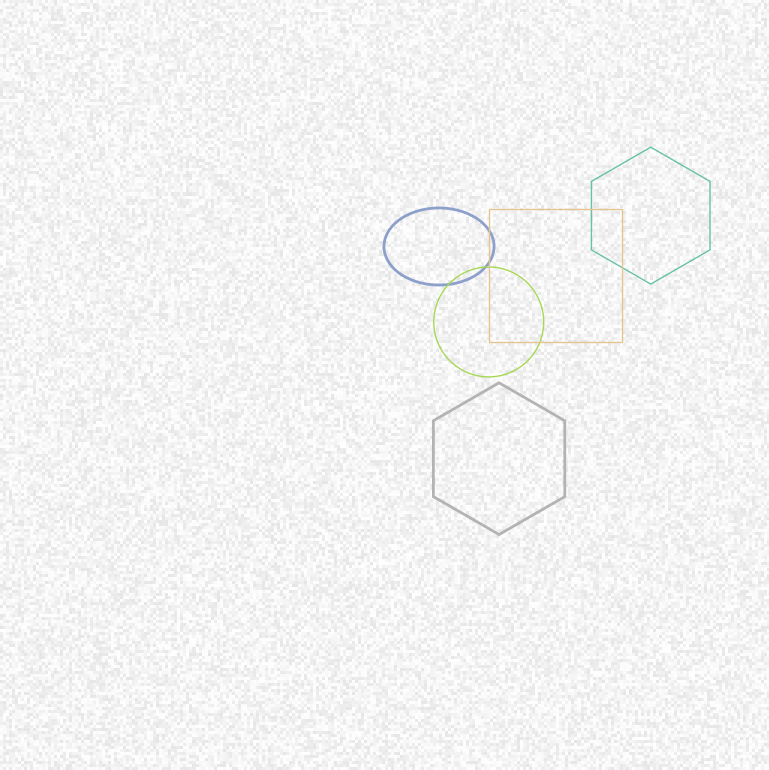[{"shape": "hexagon", "thickness": 0.5, "radius": 0.44, "center": [0.845, 0.72]}, {"shape": "oval", "thickness": 1, "radius": 0.36, "center": [0.57, 0.68]}, {"shape": "circle", "thickness": 0.5, "radius": 0.36, "center": [0.635, 0.582]}, {"shape": "square", "thickness": 0.5, "radius": 0.43, "center": [0.721, 0.642]}, {"shape": "hexagon", "thickness": 1, "radius": 0.49, "center": [0.648, 0.404]}]